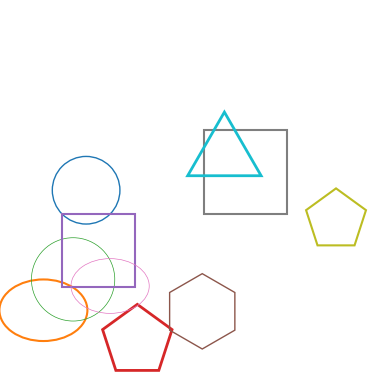[{"shape": "circle", "thickness": 1, "radius": 0.44, "center": [0.224, 0.506]}, {"shape": "oval", "thickness": 1.5, "radius": 0.57, "center": [0.113, 0.194]}, {"shape": "circle", "thickness": 0.5, "radius": 0.54, "center": [0.19, 0.274]}, {"shape": "pentagon", "thickness": 2, "radius": 0.47, "center": [0.357, 0.115]}, {"shape": "square", "thickness": 1.5, "radius": 0.47, "center": [0.255, 0.349]}, {"shape": "hexagon", "thickness": 1, "radius": 0.49, "center": [0.525, 0.191]}, {"shape": "oval", "thickness": 0.5, "radius": 0.51, "center": [0.286, 0.257]}, {"shape": "square", "thickness": 1.5, "radius": 0.54, "center": [0.638, 0.553]}, {"shape": "pentagon", "thickness": 1.5, "radius": 0.41, "center": [0.873, 0.429]}, {"shape": "triangle", "thickness": 2, "radius": 0.55, "center": [0.583, 0.599]}]